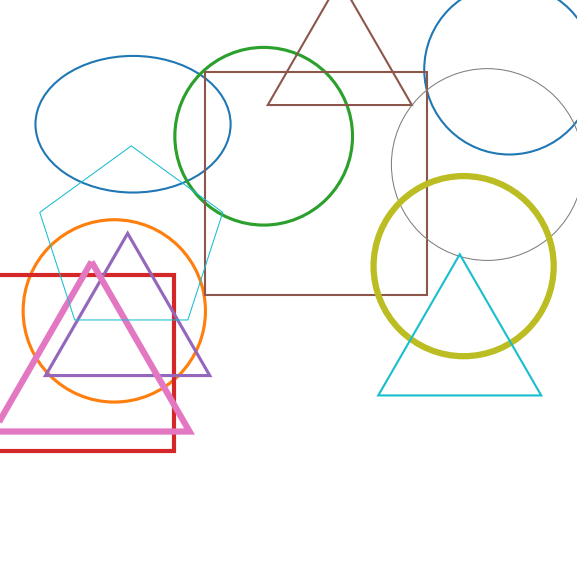[{"shape": "circle", "thickness": 1, "radius": 0.74, "center": [0.882, 0.879]}, {"shape": "oval", "thickness": 1, "radius": 0.84, "center": [0.23, 0.784]}, {"shape": "circle", "thickness": 1.5, "radius": 0.79, "center": [0.198, 0.461]}, {"shape": "circle", "thickness": 1.5, "radius": 0.77, "center": [0.457, 0.763]}, {"shape": "square", "thickness": 2, "radius": 0.76, "center": [0.148, 0.37]}, {"shape": "triangle", "thickness": 1.5, "radius": 0.82, "center": [0.221, 0.431]}, {"shape": "square", "thickness": 1, "radius": 0.96, "center": [0.547, 0.681]}, {"shape": "triangle", "thickness": 1, "radius": 0.72, "center": [0.588, 0.889]}, {"shape": "triangle", "thickness": 3, "radius": 0.98, "center": [0.158, 0.35]}, {"shape": "circle", "thickness": 0.5, "radius": 0.83, "center": [0.844, 0.714]}, {"shape": "circle", "thickness": 3, "radius": 0.78, "center": [0.803, 0.538]}, {"shape": "pentagon", "thickness": 0.5, "radius": 0.83, "center": [0.227, 0.58]}, {"shape": "triangle", "thickness": 1, "radius": 0.81, "center": [0.796, 0.396]}]